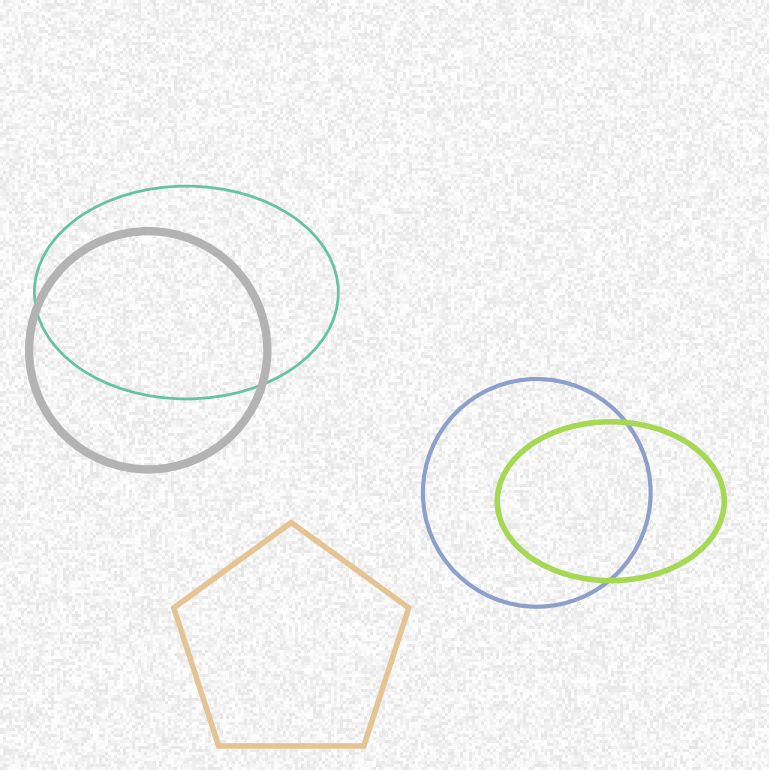[{"shape": "oval", "thickness": 1, "radius": 0.99, "center": [0.242, 0.62]}, {"shape": "circle", "thickness": 1.5, "radius": 0.74, "center": [0.697, 0.36]}, {"shape": "oval", "thickness": 2, "radius": 0.74, "center": [0.793, 0.349]}, {"shape": "pentagon", "thickness": 2, "radius": 0.8, "center": [0.378, 0.161]}, {"shape": "circle", "thickness": 3, "radius": 0.77, "center": [0.192, 0.545]}]